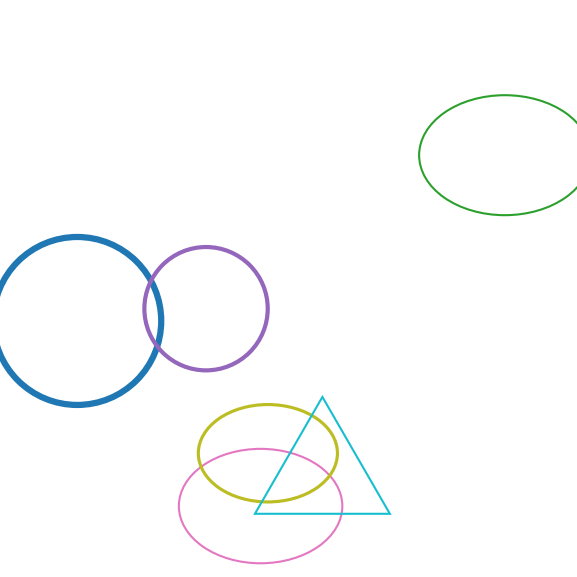[{"shape": "circle", "thickness": 3, "radius": 0.73, "center": [0.134, 0.443]}, {"shape": "oval", "thickness": 1, "radius": 0.74, "center": [0.874, 0.73]}, {"shape": "circle", "thickness": 2, "radius": 0.53, "center": [0.357, 0.465]}, {"shape": "oval", "thickness": 1, "radius": 0.71, "center": [0.451, 0.123]}, {"shape": "oval", "thickness": 1.5, "radius": 0.6, "center": [0.464, 0.214]}, {"shape": "triangle", "thickness": 1, "radius": 0.67, "center": [0.558, 0.177]}]